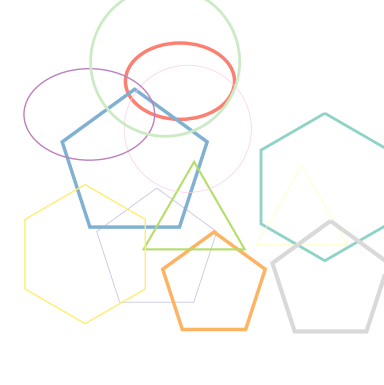[{"shape": "hexagon", "thickness": 2, "radius": 0.96, "center": [0.844, 0.514]}, {"shape": "triangle", "thickness": 0.5, "radius": 0.68, "center": [0.784, 0.432]}, {"shape": "pentagon", "thickness": 0.5, "radius": 0.82, "center": [0.407, 0.348]}, {"shape": "oval", "thickness": 2.5, "radius": 0.71, "center": [0.467, 0.789]}, {"shape": "pentagon", "thickness": 2.5, "radius": 0.99, "center": [0.35, 0.57]}, {"shape": "pentagon", "thickness": 2.5, "radius": 0.7, "center": [0.556, 0.257]}, {"shape": "triangle", "thickness": 1.5, "radius": 0.76, "center": [0.504, 0.428]}, {"shape": "circle", "thickness": 0.5, "radius": 0.83, "center": [0.488, 0.665]}, {"shape": "pentagon", "thickness": 3, "radius": 0.79, "center": [0.859, 0.267]}, {"shape": "oval", "thickness": 1, "radius": 0.85, "center": [0.232, 0.703]}, {"shape": "circle", "thickness": 2, "radius": 0.97, "center": [0.429, 0.84]}, {"shape": "hexagon", "thickness": 1, "radius": 0.9, "center": [0.221, 0.34]}]